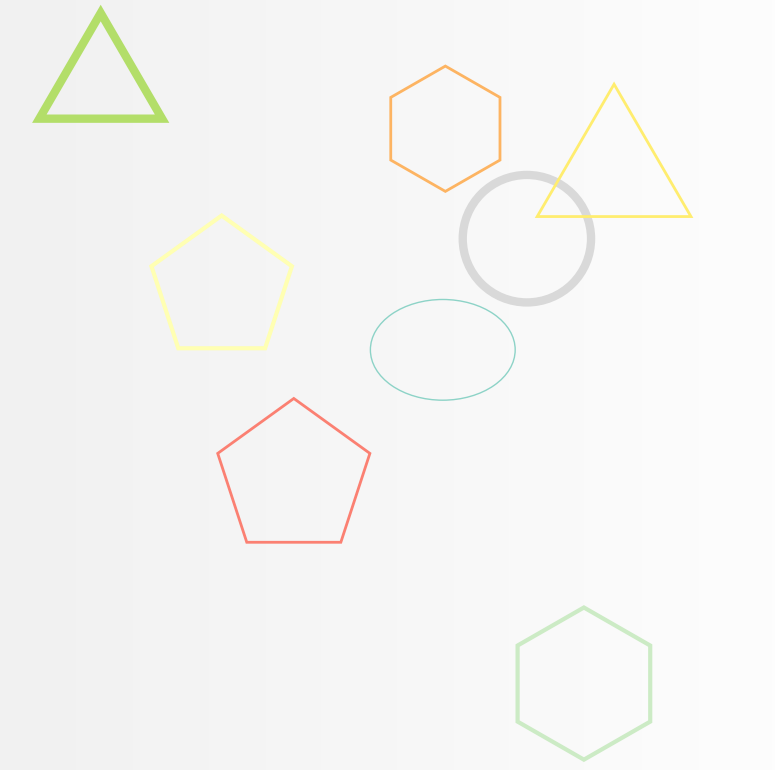[{"shape": "oval", "thickness": 0.5, "radius": 0.47, "center": [0.571, 0.546]}, {"shape": "pentagon", "thickness": 1.5, "radius": 0.48, "center": [0.286, 0.625]}, {"shape": "pentagon", "thickness": 1, "radius": 0.52, "center": [0.379, 0.379]}, {"shape": "hexagon", "thickness": 1, "radius": 0.41, "center": [0.575, 0.833]}, {"shape": "triangle", "thickness": 3, "radius": 0.46, "center": [0.13, 0.892]}, {"shape": "circle", "thickness": 3, "radius": 0.41, "center": [0.68, 0.69]}, {"shape": "hexagon", "thickness": 1.5, "radius": 0.49, "center": [0.753, 0.112]}, {"shape": "triangle", "thickness": 1, "radius": 0.57, "center": [0.792, 0.776]}]